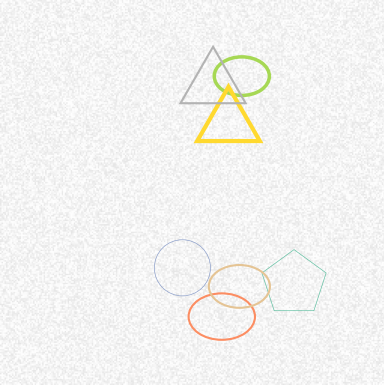[{"shape": "pentagon", "thickness": 0.5, "radius": 0.44, "center": [0.764, 0.264]}, {"shape": "oval", "thickness": 1.5, "radius": 0.43, "center": [0.576, 0.178]}, {"shape": "circle", "thickness": 0.5, "radius": 0.36, "center": [0.474, 0.304]}, {"shape": "oval", "thickness": 2.5, "radius": 0.36, "center": [0.628, 0.802]}, {"shape": "triangle", "thickness": 3, "radius": 0.47, "center": [0.593, 0.681]}, {"shape": "oval", "thickness": 1.5, "radius": 0.4, "center": [0.622, 0.256]}, {"shape": "triangle", "thickness": 1.5, "radius": 0.49, "center": [0.553, 0.781]}]